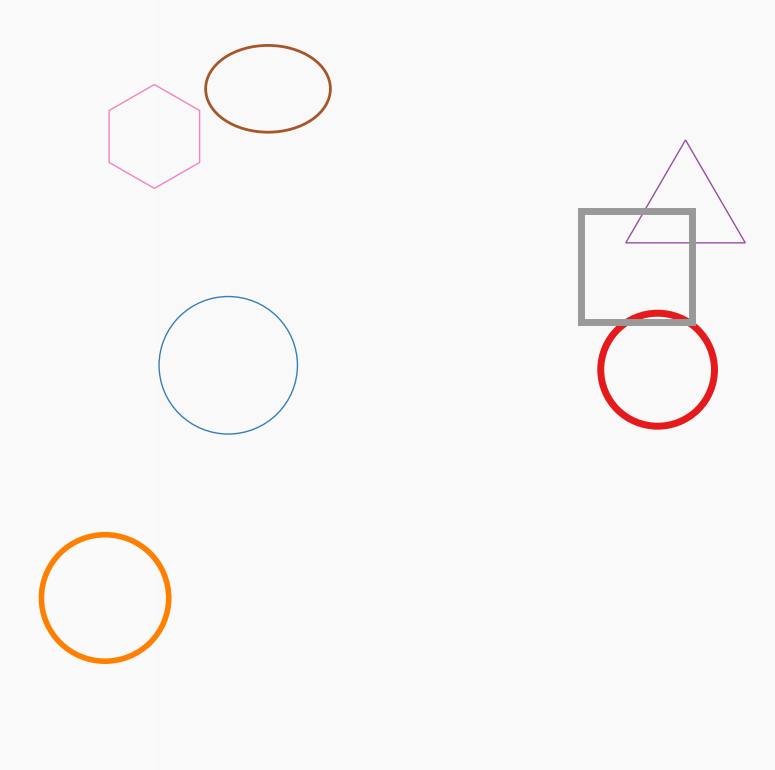[{"shape": "circle", "thickness": 2.5, "radius": 0.37, "center": [0.849, 0.52]}, {"shape": "circle", "thickness": 0.5, "radius": 0.45, "center": [0.295, 0.526]}, {"shape": "triangle", "thickness": 0.5, "radius": 0.45, "center": [0.885, 0.729]}, {"shape": "circle", "thickness": 2, "radius": 0.41, "center": [0.136, 0.223]}, {"shape": "oval", "thickness": 1, "radius": 0.4, "center": [0.346, 0.885]}, {"shape": "hexagon", "thickness": 0.5, "radius": 0.34, "center": [0.199, 0.823]}, {"shape": "square", "thickness": 2.5, "radius": 0.36, "center": [0.821, 0.654]}]